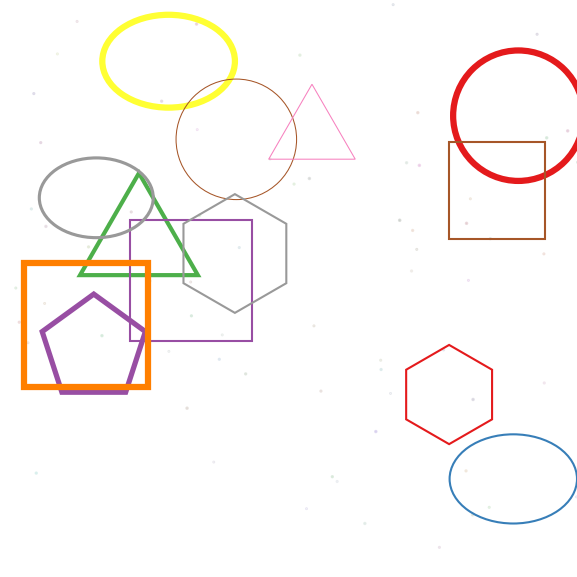[{"shape": "hexagon", "thickness": 1, "radius": 0.43, "center": [0.778, 0.316]}, {"shape": "circle", "thickness": 3, "radius": 0.56, "center": [0.898, 0.799]}, {"shape": "oval", "thickness": 1, "radius": 0.55, "center": [0.889, 0.17]}, {"shape": "triangle", "thickness": 2, "radius": 0.59, "center": [0.241, 0.582]}, {"shape": "square", "thickness": 1, "radius": 0.53, "center": [0.331, 0.513]}, {"shape": "pentagon", "thickness": 2.5, "radius": 0.47, "center": [0.162, 0.396]}, {"shape": "square", "thickness": 3, "radius": 0.54, "center": [0.149, 0.437]}, {"shape": "oval", "thickness": 3, "radius": 0.57, "center": [0.292, 0.893]}, {"shape": "circle", "thickness": 0.5, "radius": 0.52, "center": [0.409, 0.758]}, {"shape": "square", "thickness": 1, "radius": 0.42, "center": [0.86, 0.67]}, {"shape": "triangle", "thickness": 0.5, "radius": 0.43, "center": [0.54, 0.767]}, {"shape": "oval", "thickness": 1.5, "radius": 0.49, "center": [0.167, 0.657]}, {"shape": "hexagon", "thickness": 1, "radius": 0.51, "center": [0.407, 0.56]}]